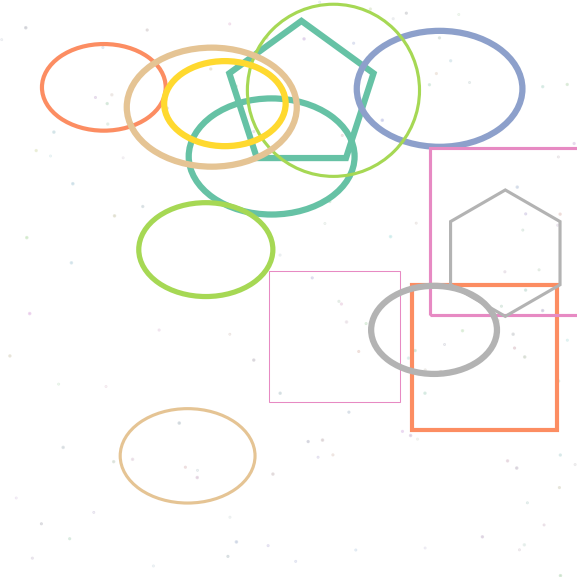[{"shape": "oval", "thickness": 3, "radius": 0.72, "center": [0.47, 0.728]}, {"shape": "pentagon", "thickness": 3, "radius": 0.66, "center": [0.522, 0.832]}, {"shape": "oval", "thickness": 2, "radius": 0.54, "center": [0.18, 0.848]}, {"shape": "square", "thickness": 2, "radius": 0.63, "center": [0.84, 0.379]}, {"shape": "oval", "thickness": 3, "radius": 0.72, "center": [0.761, 0.845]}, {"shape": "square", "thickness": 1.5, "radius": 0.72, "center": [0.889, 0.598]}, {"shape": "square", "thickness": 0.5, "radius": 0.57, "center": [0.58, 0.417]}, {"shape": "circle", "thickness": 1.5, "radius": 0.75, "center": [0.577, 0.843]}, {"shape": "oval", "thickness": 2.5, "radius": 0.58, "center": [0.356, 0.567]}, {"shape": "oval", "thickness": 3, "radius": 0.53, "center": [0.389, 0.82]}, {"shape": "oval", "thickness": 1.5, "radius": 0.58, "center": [0.325, 0.21]}, {"shape": "oval", "thickness": 3, "radius": 0.74, "center": [0.367, 0.814]}, {"shape": "oval", "thickness": 3, "radius": 0.54, "center": [0.752, 0.428]}, {"shape": "hexagon", "thickness": 1.5, "radius": 0.55, "center": [0.875, 0.561]}]